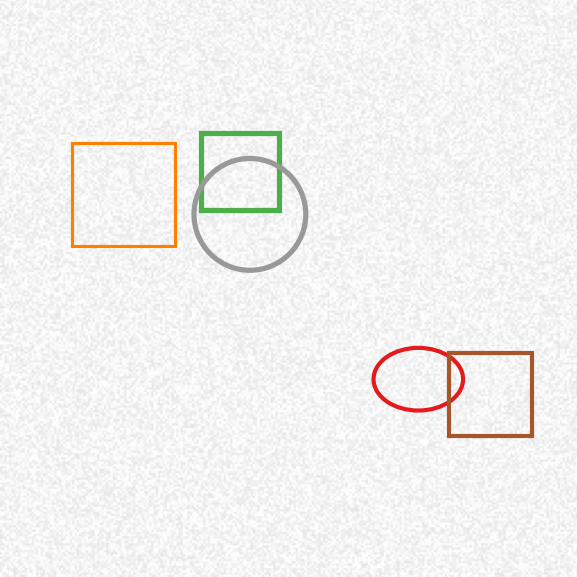[{"shape": "oval", "thickness": 2, "radius": 0.39, "center": [0.724, 0.343]}, {"shape": "square", "thickness": 2.5, "radius": 0.34, "center": [0.416, 0.703]}, {"shape": "square", "thickness": 1.5, "radius": 0.45, "center": [0.214, 0.662]}, {"shape": "square", "thickness": 2, "radius": 0.36, "center": [0.849, 0.316]}, {"shape": "circle", "thickness": 2.5, "radius": 0.48, "center": [0.433, 0.628]}]